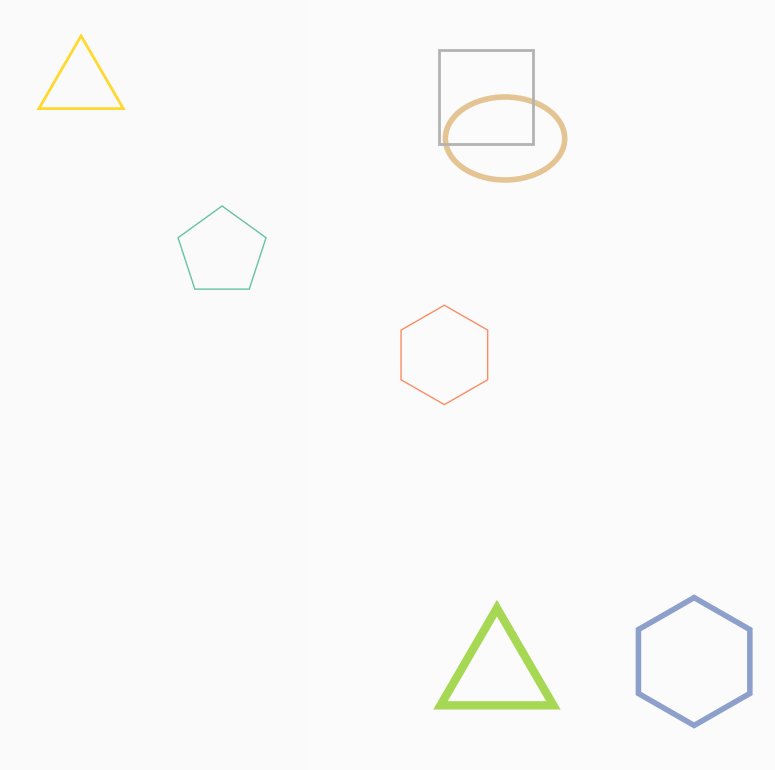[{"shape": "pentagon", "thickness": 0.5, "radius": 0.3, "center": [0.287, 0.673]}, {"shape": "hexagon", "thickness": 0.5, "radius": 0.32, "center": [0.573, 0.539]}, {"shape": "hexagon", "thickness": 2, "radius": 0.41, "center": [0.896, 0.141]}, {"shape": "triangle", "thickness": 3, "radius": 0.42, "center": [0.641, 0.126]}, {"shape": "triangle", "thickness": 1, "radius": 0.31, "center": [0.105, 0.89]}, {"shape": "oval", "thickness": 2, "radius": 0.38, "center": [0.652, 0.82]}, {"shape": "square", "thickness": 1, "radius": 0.3, "center": [0.627, 0.874]}]